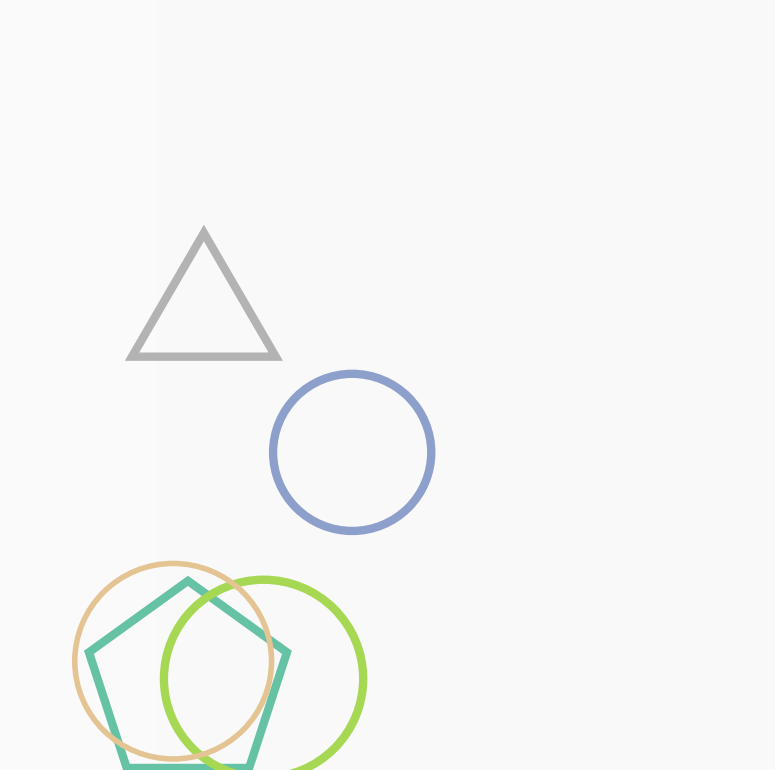[{"shape": "pentagon", "thickness": 3, "radius": 0.67, "center": [0.242, 0.111]}, {"shape": "circle", "thickness": 3, "radius": 0.51, "center": [0.454, 0.412]}, {"shape": "circle", "thickness": 3, "radius": 0.64, "center": [0.34, 0.119]}, {"shape": "circle", "thickness": 2, "radius": 0.63, "center": [0.223, 0.141]}, {"shape": "triangle", "thickness": 3, "radius": 0.54, "center": [0.263, 0.59]}]